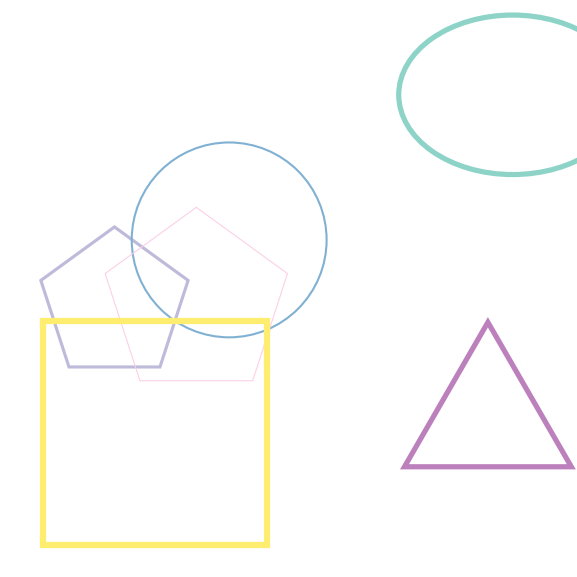[{"shape": "oval", "thickness": 2.5, "radius": 0.99, "center": [0.888, 0.835]}, {"shape": "pentagon", "thickness": 1.5, "radius": 0.67, "center": [0.198, 0.472]}, {"shape": "circle", "thickness": 1, "radius": 0.84, "center": [0.397, 0.584]}, {"shape": "pentagon", "thickness": 0.5, "radius": 0.83, "center": [0.34, 0.474]}, {"shape": "triangle", "thickness": 2.5, "radius": 0.83, "center": [0.845, 0.274]}, {"shape": "square", "thickness": 3, "radius": 0.97, "center": [0.269, 0.249]}]